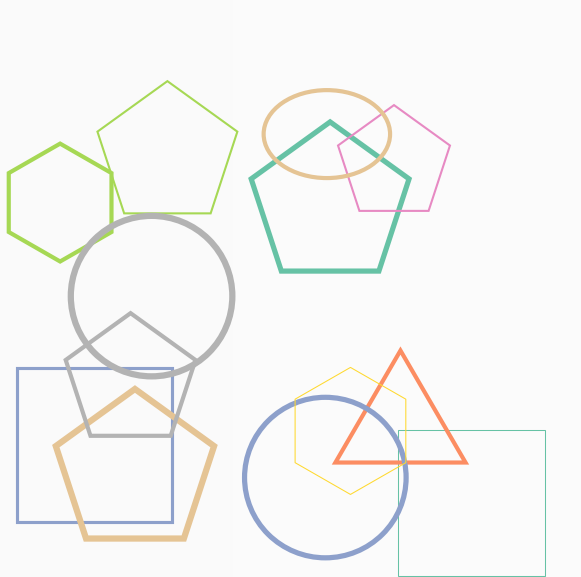[{"shape": "square", "thickness": 0.5, "radius": 0.63, "center": [0.811, 0.128]}, {"shape": "pentagon", "thickness": 2.5, "radius": 0.71, "center": [0.568, 0.645]}, {"shape": "triangle", "thickness": 2, "radius": 0.65, "center": [0.689, 0.263]}, {"shape": "square", "thickness": 1.5, "radius": 0.67, "center": [0.162, 0.229]}, {"shape": "circle", "thickness": 2.5, "radius": 0.69, "center": [0.56, 0.172]}, {"shape": "pentagon", "thickness": 1, "radius": 0.51, "center": [0.678, 0.716]}, {"shape": "hexagon", "thickness": 2, "radius": 0.51, "center": [0.103, 0.648]}, {"shape": "pentagon", "thickness": 1, "radius": 0.63, "center": [0.288, 0.732]}, {"shape": "hexagon", "thickness": 0.5, "radius": 0.55, "center": [0.603, 0.253]}, {"shape": "oval", "thickness": 2, "radius": 0.54, "center": [0.562, 0.767]}, {"shape": "pentagon", "thickness": 3, "radius": 0.72, "center": [0.232, 0.182]}, {"shape": "pentagon", "thickness": 2, "radius": 0.59, "center": [0.225, 0.339]}, {"shape": "circle", "thickness": 3, "radius": 0.69, "center": [0.261, 0.486]}]